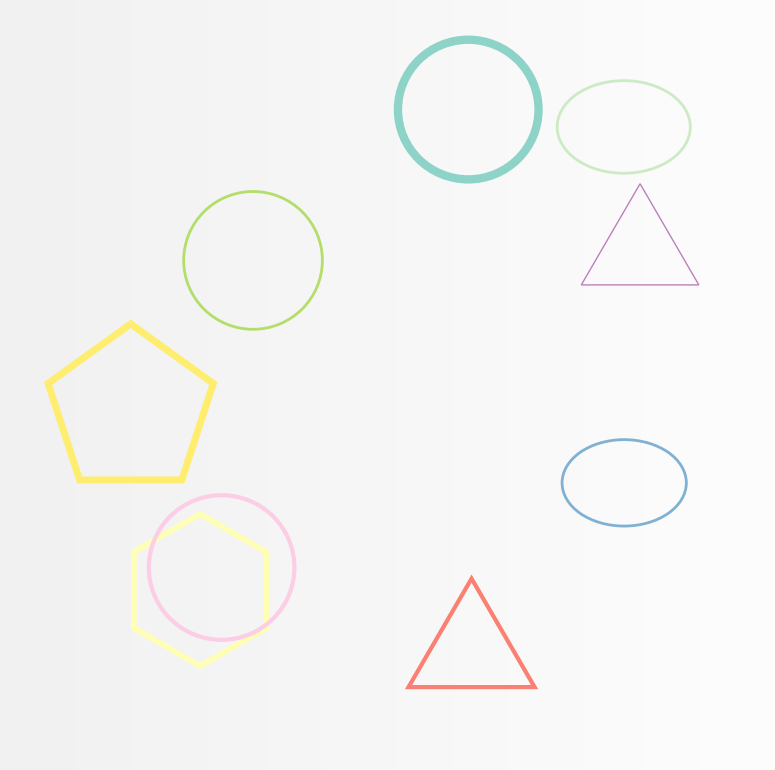[{"shape": "circle", "thickness": 3, "radius": 0.45, "center": [0.604, 0.858]}, {"shape": "hexagon", "thickness": 2, "radius": 0.49, "center": [0.258, 0.234]}, {"shape": "triangle", "thickness": 1.5, "radius": 0.47, "center": [0.608, 0.155]}, {"shape": "oval", "thickness": 1, "radius": 0.4, "center": [0.805, 0.373]}, {"shape": "circle", "thickness": 1, "radius": 0.45, "center": [0.326, 0.662]}, {"shape": "circle", "thickness": 1.5, "radius": 0.47, "center": [0.286, 0.263]}, {"shape": "triangle", "thickness": 0.5, "radius": 0.44, "center": [0.826, 0.674]}, {"shape": "oval", "thickness": 1, "radius": 0.43, "center": [0.805, 0.835]}, {"shape": "pentagon", "thickness": 2.5, "radius": 0.56, "center": [0.169, 0.467]}]